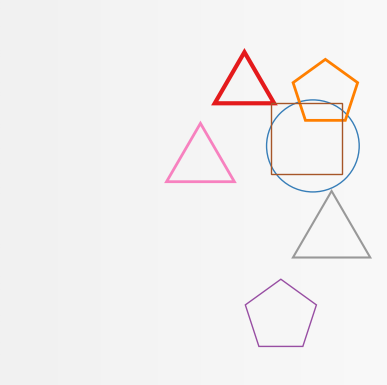[{"shape": "triangle", "thickness": 3, "radius": 0.44, "center": [0.631, 0.776]}, {"shape": "circle", "thickness": 1, "radius": 0.6, "center": [0.807, 0.621]}, {"shape": "pentagon", "thickness": 1, "radius": 0.48, "center": [0.725, 0.178]}, {"shape": "pentagon", "thickness": 2, "radius": 0.44, "center": [0.84, 0.758]}, {"shape": "square", "thickness": 1, "radius": 0.46, "center": [0.79, 0.641]}, {"shape": "triangle", "thickness": 2, "radius": 0.51, "center": [0.517, 0.579]}, {"shape": "triangle", "thickness": 1.5, "radius": 0.58, "center": [0.856, 0.389]}]